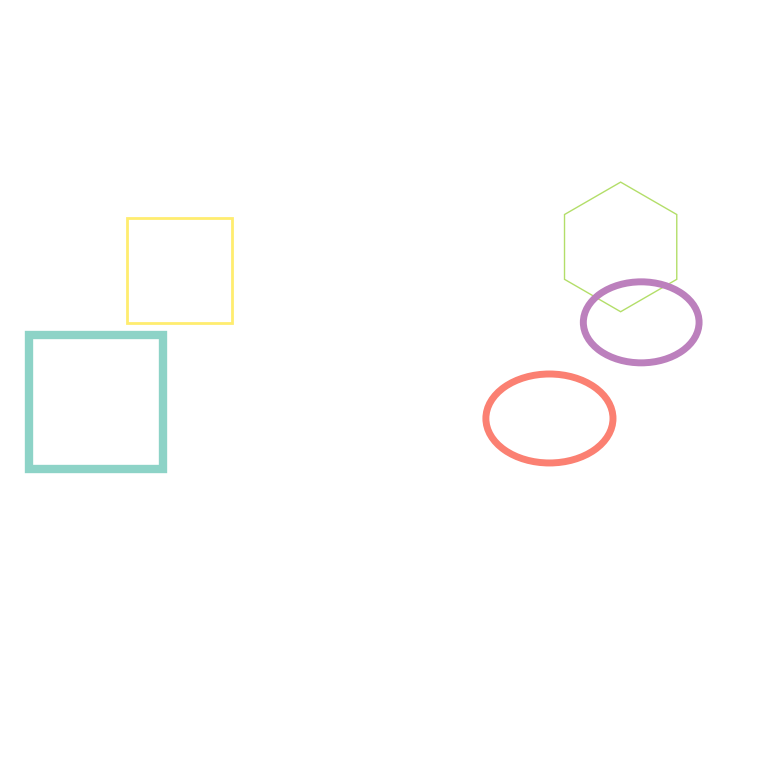[{"shape": "square", "thickness": 3, "radius": 0.44, "center": [0.125, 0.478]}, {"shape": "oval", "thickness": 2.5, "radius": 0.41, "center": [0.714, 0.457]}, {"shape": "hexagon", "thickness": 0.5, "radius": 0.42, "center": [0.806, 0.679]}, {"shape": "oval", "thickness": 2.5, "radius": 0.38, "center": [0.833, 0.581]}, {"shape": "square", "thickness": 1, "radius": 0.34, "center": [0.233, 0.648]}]